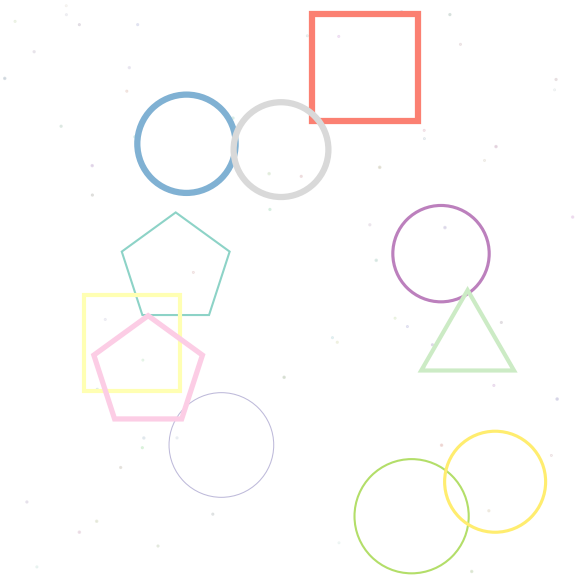[{"shape": "pentagon", "thickness": 1, "radius": 0.49, "center": [0.304, 0.533]}, {"shape": "square", "thickness": 2, "radius": 0.42, "center": [0.229, 0.405]}, {"shape": "circle", "thickness": 0.5, "radius": 0.45, "center": [0.383, 0.229]}, {"shape": "square", "thickness": 3, "radius": 0.46, "center": [0.632, 0.882]}, {"shape": "circle", "thickness": 3, "radius": 0.43, "center": [0.323, 0.75]}, {"shape": "circle", "thickness": 1, "radius": 0.49, "center": [0.713, 0.105]}, {"shape": "pentagon", "thickness": 2.5, "radius": 0.49, "center": [0.257, 0.354]}, {"shape": "circle", "thickness": 3, "radius": 0.41, "center": [0.487, 0.74]}, {"shape": "circle", "thickness": 1.5, "radius": 0.42, "center": [0.764, 0.56]}, {"shape": "triangle", "thickness": 2, "radius": 0.46, "center": [0.81, 0.404]}, {"shape": "circle", "thickness": 1.5, "radius": 0.44, "center": [0.857, 0.165]}]